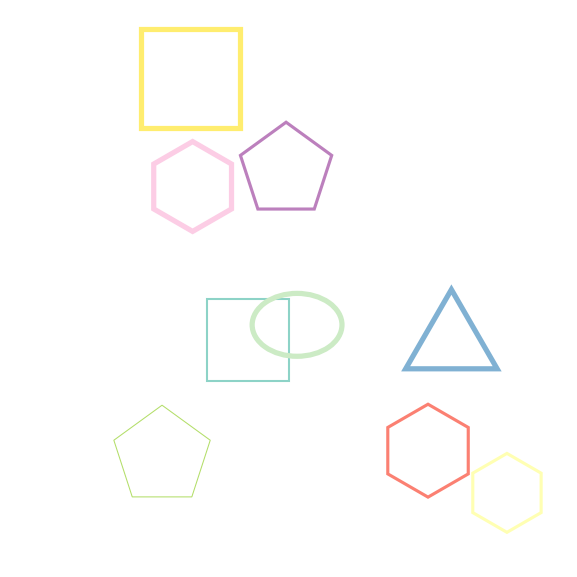[{"shape": "square", "thickness": 1, "radius": 0.36, "center": [0.43, 0.411]}, {"shape": "hexagon", "thickness": 1.5, "radius": 0.34, "center": [0.878, 0.146]}, {"shape": "hexagon", "thickness": 1.5, "radius": 0.4, "center": [0.741, 0.219]}, {"shape": "triangle", "thickness": 2.5, "radius": 0.46, "center": [0.782, 0.406]}, {"shape": "pentagon", "thickness": 0.5, "radius": 0.44, "center": [0.281, 0.21]}, {"shape": "hexagon", "thickness": 2.5, "radius": 0.39, "center": [0.334, 0.676]}, {"shape": "pentagon", "thickness": 1.5, "radius": 0.42, "center": [0.495, 0.704]}, {"shape": "oval", "thickness": 2.5, "radius": 0.39, "center": [0.514, 0.437]}, {"shape": "square", "thickness": 2.5, "radius": 0.43, "center": [0.329, 0.864]}]